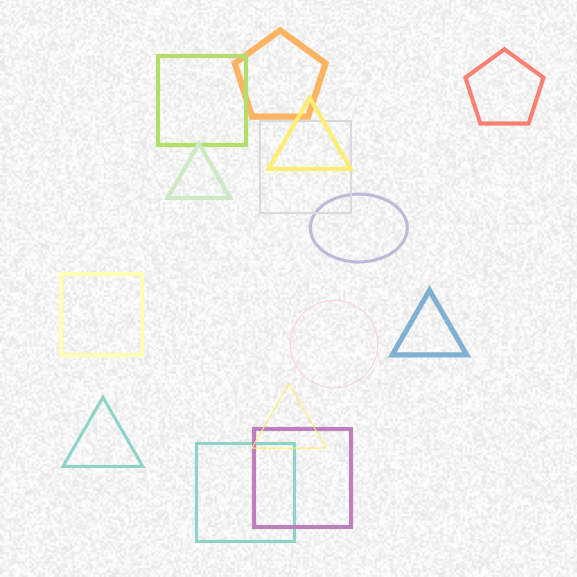[{"shape": "triangle", "thickness": 1.5, "radius": 0.4, "center": [0.178, 0.231]}, {"shape": "square", "thickness": 1.5, "radius": 0.43, "center": [0.425, 0.147]}, {"shape": "square", "thickness": 2, "radius": 0.35, "center": [0.176, 0.454]}, {"shape": "oval", "thickness": 1.5, "radius": 0.42, "center": [0.621, 0.604]}, {"shape": "pentagon", "thickness": 2, "radius": 0.36, "center": [0.874, 0.843]}, {"shape": "triangle", "thickness": 2.5, "radius": 0.37, "center": [0.744, 0.422]}, {"shape": "pentagon", "thickness": 3, "radius": 0.41, "center": [0.485, 0.864]}, {"shape": "square", "thickness": 2, "radius": 0.38, "center": [0.35, 0.825]}, {"shape": "circle", "thickness": 0.5, "radius": 0.38, "center": [0.579, 0.403]}, {"shape": "square", "thickness": 1, "radius": 0.4, "center": [0.529, 0.71]}, {"shape": "square", "thickness": 2, "radius": 0.42, "center": [0.524, 0.172]}, {"shape": "triangle", "thickness": 2, "radius": 0.31, "center": [0.345, 0.688]}, {"shape": "triangle", "thickness": 2, "radius": 0.41, "center": [0.536, 0.748]}, {"shape": "triangle", "thickness": 0.5, "radius": 0.37, "center": [0.5, 0.26]}]